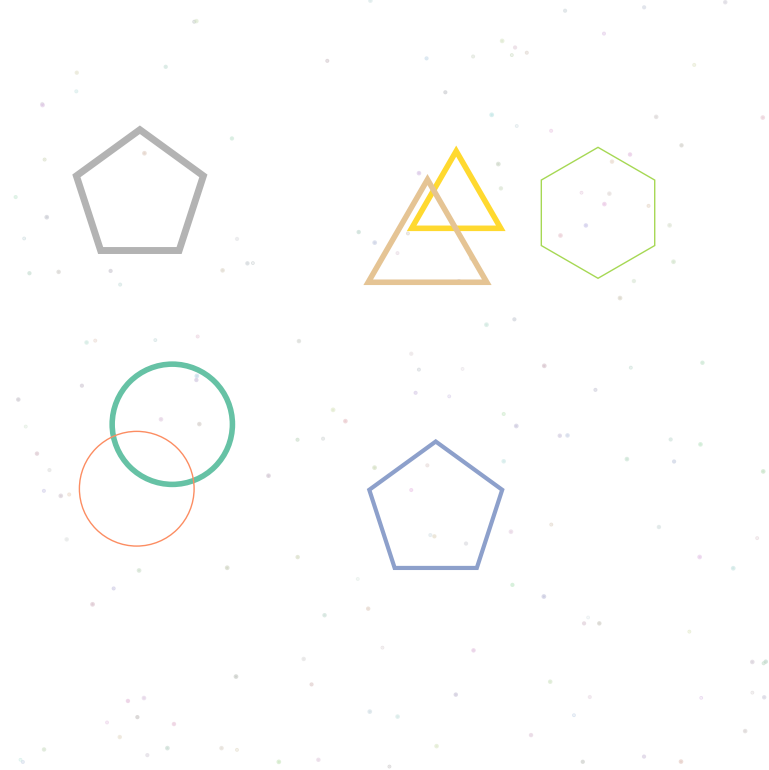[{"shape": "circle", "thickness": 2, "radius": 0.39, "center": [0.224, 0.449]}, {"shape": "circle", "thickness": 0.5, "radius": 0.37, "center": [0.178, 0.365]}, {"shape": "pentagon", "thickness": 1.5, "radius": 0.45, "center": [0.566, 0.336]}, {"shape": "hexagon", "thickness": 0.5, "radius": 0.43, "center": [0.777, 0.724]}, {"shape": "triangle", "thickness": 2, "radius": 0.33, "center": [0.592, 0.737]}, {"shape": "triangle", "thickness": 2, "radius": 0.44, "center": [0.555, 0.678]}, {"shape": "pentagon", "thickness": 2.5, "radius": 0.43, "center": [0.182, 0.745]}]